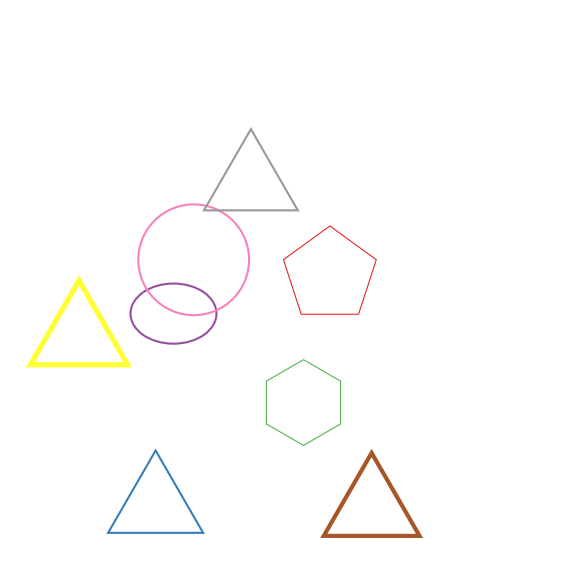[{"shape": "pentagon", "thickness": 0.5, "radius": 0.42, "center": [0.571, 0.523]}, {"shape": "triangle", "thickness": 1, "radius": 0.48, "center": [0.269, 0.124]}, {"shape": "hexagon", "thickness": 0.5, "radius": 0.37, "center": [0.526, 0.302]}, {"shape": "oval", "thickness": 1, "radius": 0.37, "center": [0.3, 0.456]}, {"shape": "triangle", "thickness": 2.5, "radius": 0.49, "center": [0.137, 0.416]}, {"shape": "triangle", "thickness": 2, "radius": 0.48, "center": [0.644, 0.119]}, {"shape": "circle", "thickness": 1, "radius": 0.48, "center": [0.335, 0.549]}, {"shape": "triangle", "thickness": 1, "radius": 0.47, "center": [0.434, 0.682]}]